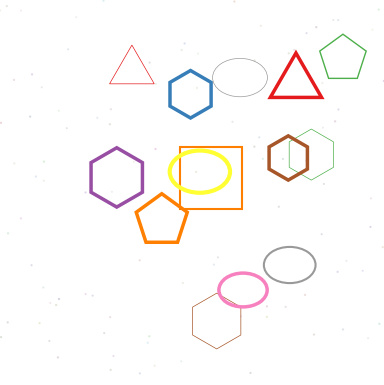[{"shape": "triangle", "thickness": 0.5, "radius": 0.34, "center": [0.343, 0.816]}, {"shape": "triangle", "thickness": 2.5, "radius": 0.38, "center": [0.769, 0.785]}, {"shape": "hexagon", "thickness": 2.5, "radius": 0.31, "center": [0.495, 0.755]}, {"shape": "pentagon", "thickness": 1, "radius": 0.32, "center": [0.891, 0.848]}, {"shape": "hexagon", "thickness": 0.5, "radius": 0.33, "center": [0.809, 0.598]}, {"shape": "hexagon", "thickness": 2.5, "radius": 0.39, "center": [0.303, 0.539]}, {"shape": "pentagon", "thickness": 2.5, "radius": 0.35, "center": [0.42, 0.427]}, {"shape": "square", "thickness": 1.5, "radius": 0.4, "center": [0.548, 0.537]}, {"shape": "oval", "thickness": 3, "radius": 0.39, "center": [0.519, 0.554]}, {"shape": "hexagon", "thickness": 2.5, "radius": 0.29, "center": [0.749, 0.59]}, {"shape": "hexagon", "thickness": 0.5, "radius": 0.36, "center": [0.563, 0.166]}, {"shape": "oval", "thickness": 2.5, "radius": 0.31, "center": [0.631, 0.247]}, {"shape": "oval", "thickness": 1.5, "radius": 0.34, "center": [0.753, 0.312]}, {"shape": "oval", "thickness": 0.5, "radius": 0.36, "center": [0.623, 0.799]}]